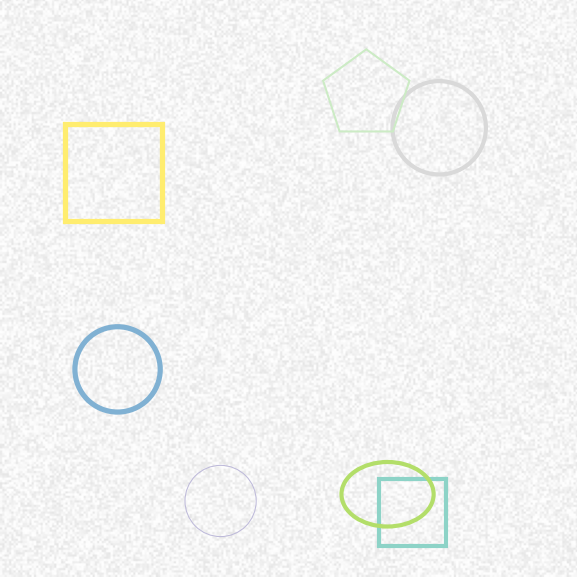[{"shape": "square", "thickness": 2, "radius": 0.29, "center": [0.714, 0.112]}, {"shape": "circle", "thickness": 0.5, "radius": 0.31, "center": [0.382, 0.132]}, {"shape": "circle", "thickness": 2.5, "radius": 0.37, "center": [0.204, 0.36]}, {"shape": "oval", "thickness": 2, "radius": 0.4, "center": [0.671, 0.143]}, {"shape": "circle", "thickness": 2, "radius": 0.4, "center": [0.761, 0.778]}, {"shape": "pentagon", "thickness": 1, "radius": 0.39, "center": [0.634, 0.835]}, {"shape": "square", "thickness": 2.5, "radius": 0.42, "center": [0.196, 0.7]}]